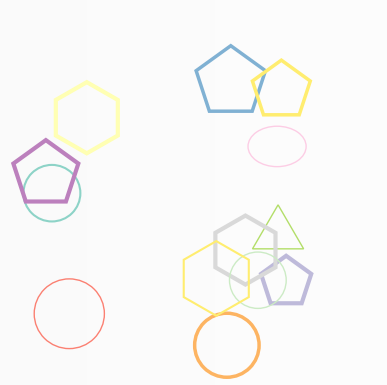[{"shape": "circle", "thickness": 1.5, "radius": 0.37, "center": [0.134, 0.498]}, {"shape": "hexagon", "thickness": 3, "radius": 0.46, "center": [0.224, 0.694]}, {"shape": "pentagon", "thickness": 3, "radius": 0.34, "center": [0.738, 0.267]}, {"shape": "circle", "thickness": 1, "radius": 0.45, "center": [0.179, 0.185]}, {"shape": "pentagon", "thickness": 2.5, "radius": 0.47, "center": [0.596, 0.787]}, {"shape": "circle", "thickness": 2.5, "radius": 0.42, "center": [0.585, 0.103]}, {"shape": "triangle", "thickness": 1, "radius": 0.38, "center": [0.718, 0.392]}, {"shape": "oval", "thickness": 1, "radius": 0.37, "center": [0.715, 0.62]}, {"shape": "hexagon", "thickness": 3, "radius": 0.45, "center": [0.633, 0.35]}, {"shape": "pentagon", "thickness": 3, "radius": 0.44, "center": [0.118, 0.548]}, {"shape": "circle", "thickness": 1, "radius": 0.37, "center": [0.665, 0.272]}, {"shape": "hexagon", "thickness": 1.5, "radius": 0.48, "center": [0.558, 0.277]}, {"shape": "pentagon", "thickness": 2.5, "radius": 0.39, "center": [0.726, 0.765]}]